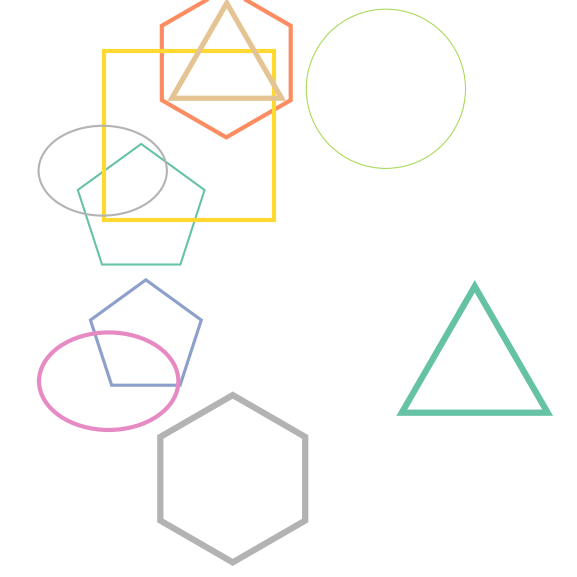[{"shape": "pentagon", "thickness": 1, "radius": 0.58, "center": [0.245, 0.634]}, {"shape": "triangle", "thickness": 3, "radius": 0.73, "center": [0.822, 0.357]}, {"shape": "hexagon", "thickness": 2, "radius": 0.64, "center": [0.392, 0.89]}, {"shape": "pentagon", "thickness": 1.5, "radius": 0.5, "center": [0.253, 0.414]}, {"shape": "oval", "thickness": 2, "radius": 0.6, "center": [0.188, 0.339]}, {"shape": "circle", "thickness": 0.5, "radius": 0.69, "center": [0.668, 0.845]}, {"shape": "square", "thickness": 2, "radius": 0.74, "center": [0.327, 0.765]}, {"shape": "triangle", "thickness": 2.5, "radius": 0.55, "center": [0.393, 0.884]}, {"shape": "hexagon", "thickness": 3, "radius": 0.72, "center": [0.403, 0.17]}, {"shape": "oval", "thickness": 1, "radius": 0.56, "center": [0.178, 0.704]}]